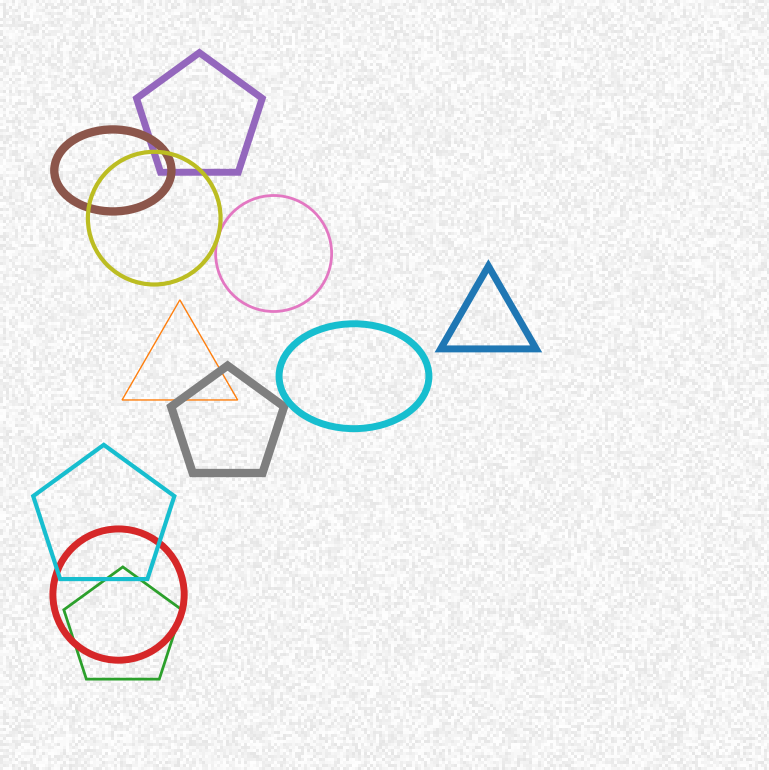[{"shape": "triangle", "thickness": 2.5, "radius": 0.36, "center": [0.634, 0.583]}, {"shape": "triangle", "thickness": 0.5, "radius": 0.43, "center": [0.234, 0.524]}, {"shape": "pentagon", "thickness": 1, "radius": 0.4, "center": [0.16, 0.183]}, {"shape": "circle", "thickness": 2.5, "radius": 0.43, "center": [0.154, 0.228]}, {"shape": "pentagon", "thickness": 2.5, "radius": 0.43, "center": [0.259, 0.846]}, {"shape": "oval", "thickness": 3, "radius": 0.38, "center": [0.147, 0.779]}, {"shape": "circle", "thickness": 1, "radius": 0.38, "center": [0.355, 0.671]}, {"shape": "pentagon", "thickness": 3, "radius": 0.39, "center": [0.296, 0.448]}, {"shape": "circle", "thickness": 1.5, "radius": 0.43, "center": [0.2, 0.717]}, {"shape": "oval", "thickness": 2.5, "radius": 0.49, "center": [0.46, 0.511]}, {"shape": "pentagon", "thickness": 1.5, "radius": 0.48, "center": [0.135, 0.326]}]